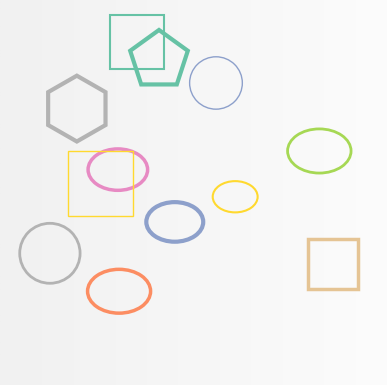[{"shape": "square", "thickness": 1.5, "radius": 0.35, "center": [0.353, 0.891]}, {"shape": "pentagon", "thickness": 3, "radius": 0.39, "center": [0.41, 0.844]}, {"shape": "oval", "thickness": 2.5, "radius": 0.41, "center": [0.307, 0.244]}, {"shape": "oval", "thickness": 3, "radius": 0.37, "center": [0.451, 0.424]}, {"shape": "circle", "thickness": 1, "radius": 0.34, "center": [0.557, 0.784]}, {"shape": "oval", "thickness": 2.5, "radius": 0.38, "center": [0.304, 0.559]}, {"shape": "oval", "thickness": 2, "radius": 0.41, "center": [0.824, 0.608]}, {"shape": "square", "thickness": 1, "radius": 0.42, "center": [0.26, 0.523]}, {"shape": "oval", "thickness": 1.5, "radius": 0.29, "center": [0.607, 0.489]}, {"shape": "square", "thickness": 2.5, "radius": 0.32, "center": [0.859, 0.315]}, {"shape": "hexagon", "thickness": 3, "radius": 0.43, "center": [0.198, 0.718]}, {"shape": "circle", "thickness": 2, "radius": 0.39, "center": [0.129, 0.342]}]